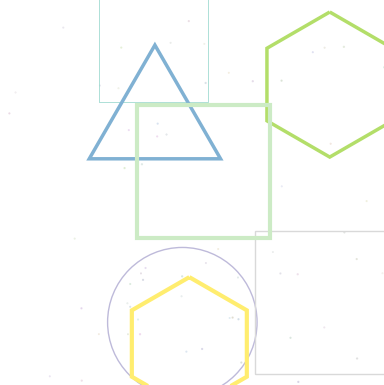[{"shape": "square", "thickness": 0.5, "radius": 0.71, "center": [0.398, 0.876]}, {"shape": "circle", "thickness": 1, "radius": 0.97, "center": [0.474, 0.163]}, {"shape": "triangle", "thickness": 2.5, "radius": 0.98, "center": [0.402, 0.686]}, {"shape": "hexagon", "thickness": 2.5, "radius": 0.94, "center": [0.856, 0.78]}, {"shape": "square", "thickness": 1, "radius": 0.93, "center": [0.848, 0.214]}, {"shape": "square", "thickness": 3, "radius": 0.87, "center": [0.529, 0.554]}, {"shape": "hexagon", "thickness": 3, "radius": 0.86, "center": [0.492, 0.108]}]